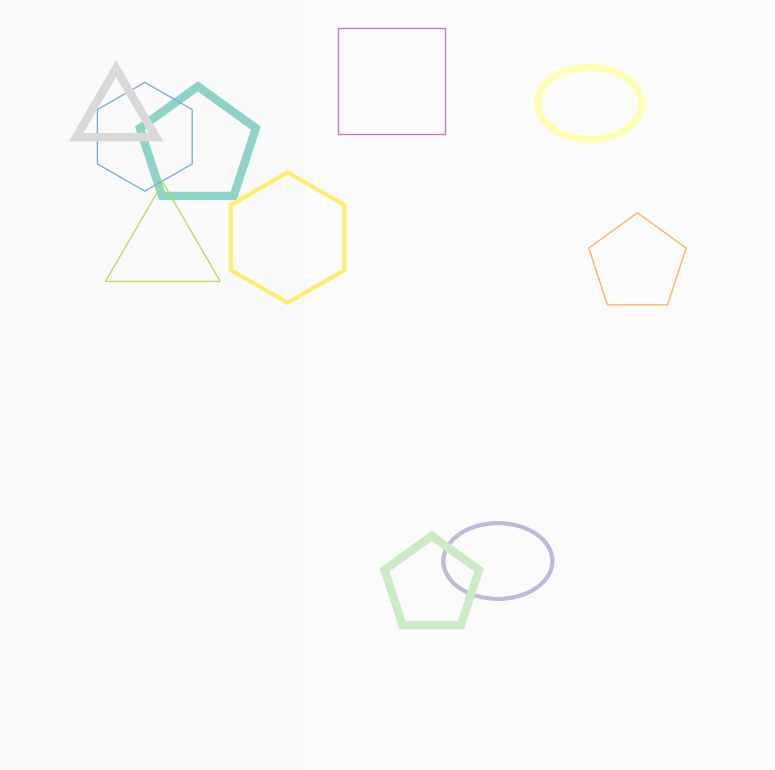[{"shape": "pentagon", "thickness": 3, "radius": 0.39, "center": [0.255, 0.809]}, {"shape": "oval", "thickness": 2.5, "radius": 0.33, "center": [0.761, 0.866]}, {"shape": "oval", "thickness": 1.5, "radius": 0.35, "center": [0.642, 0.271]}, {"shape": "hexagon", "thickness": 0.5, "radius": 0.35, "center": [0.187, 0.822]}, {"shape": "pentagon", "thickness": 0.5, "radius": 0.33, "center": [0.823, 0.658]}, {"shape": "triangle", "thickness": 0.5, "radius": 0.43, "center": [0.21, 0.677]}, {"shape": "triangle", "thickness": 3, "radius": 0.3, "center": [0.15, 0.852]}, {"shape": "square", "thickness": 0.5, "radius": 0.34, "center": [0.506, 0.895]}, {"shape": "pentagon", "thickness": 3, "radius": 0.32, "center": [0.557, 0.24]}, {"shape": "hexagon", "thickness": 1.5, "radius": 0.42, "center": [0.371, 0.691]}]